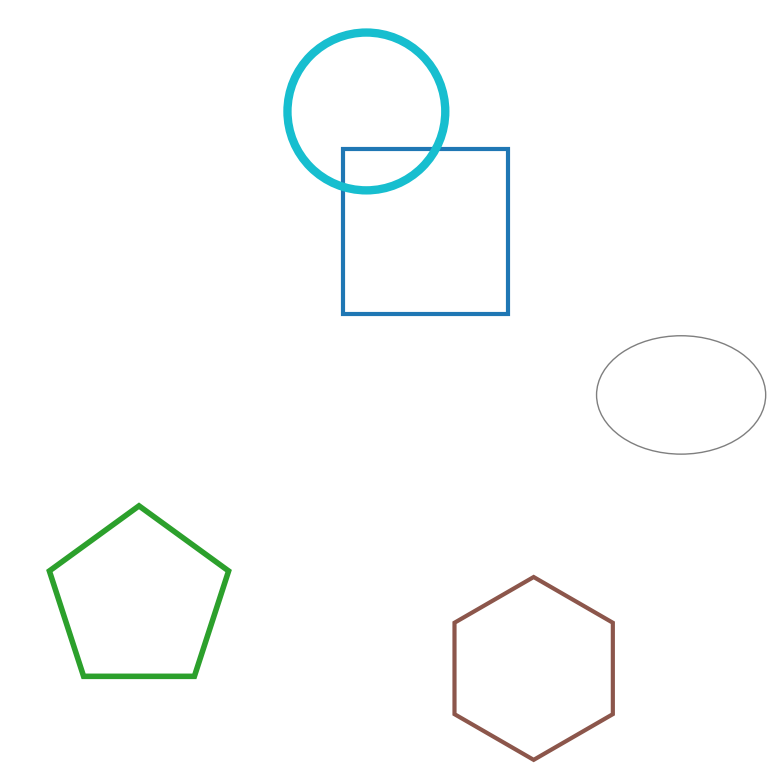[{"shape": "square", "thickness": 1.5, "radius": 0.53, "center": [0.552, 0.699]}, {"shape": "pentagon", "thickness": 2, "radius": 0.61, "center": [0.181, 0.221]}, {"shape": "hexagon", "thickness": 1.5, "radius": 0.59, "center": [0.693, 0.132]}, {"shape": "oval", "thickness": 0.5, "radius": 0.55, "center": [0.885, 0.487]}, {"shape": "circle", "thickness": 3, "radius": 0.51, "center": [0.476, 0.855]}]